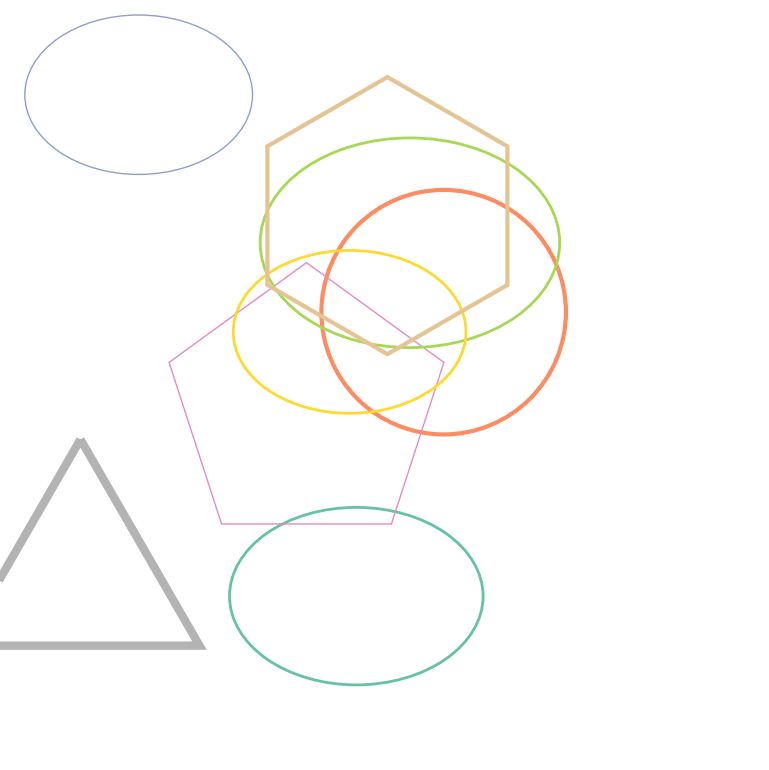[{"shape": "oval", "thickness": 1, "radius": 0.82, "center": [0.463, 0.226]}, {"shape": "circle", "thickness": 1.5, "radius": 0.79, "center": [0.576, 0.595]}, {"shape": "oval", "thickness": 0.5, "radius": 0.74, "center": [0.18, 0.877]}, {"shape": "pentagon", "thickness": 0.5, "radius": 0.94, "center": [0.398, 0.471]}, {"shape": "oval", "thickness": 1, "radius": 0.97, "center": [0.532, 0.685]}, {"shape": "oval", "thickness": 1, "radius": 0.76, "center": [0.454, 0.569]}, {"shape": "hexagon", "thickness": 1.5, "radius": 0.9, "center": [0.503, 0.72]}, {"shape": "triangle", "thickness": 3, "radius": 0.89, "center": [0.104, 0.251]}]